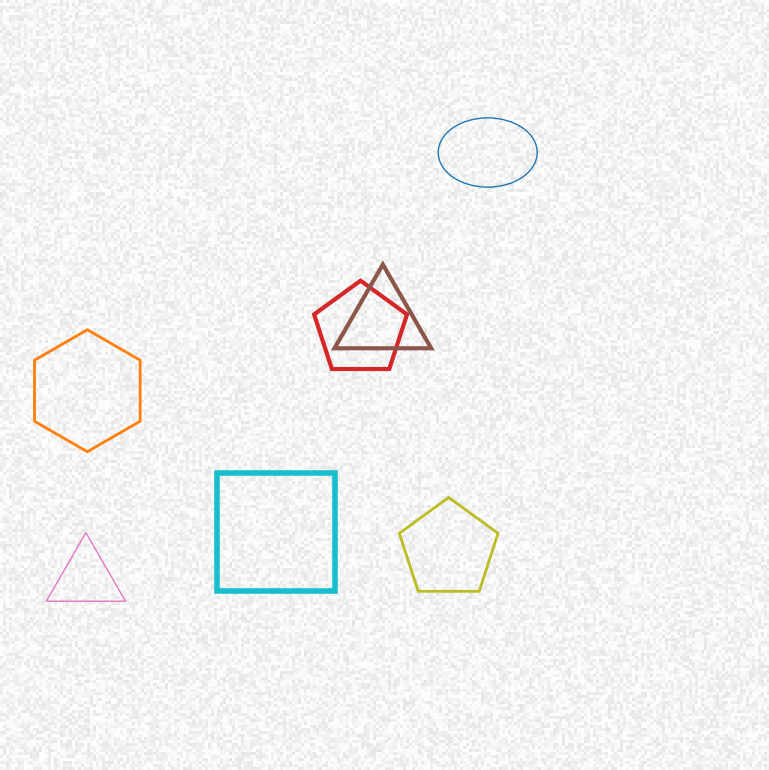[{"shape": "oval", "thickness": 0.5, "radius": 0.32, "center": [0.633, 0.802]}, {"shape": "hexagon", "thickness": 1, "radius": 0.4, "center": [0.113, 0.493]}, {"shape": "pentagon", "thickness": 1.5, "radius": 0.32, "center": [0.468, 0.572]}, {"shape": "triangle", "thickness": 1.5, "radius": 0.36, "center": [0.497, 0.584]}, {"shape": "triangle", "thickness": 0.5, "radius": 0.3, "center": [0.112, 0.249]}, {"shape": "pentagon", "thickness": 1, "radius": 0.34, "center": [0.583, 0.287]}, {"shape": "square", "thickness": 2, "radius": 0.39, "center": [0.358, 0.309]}]